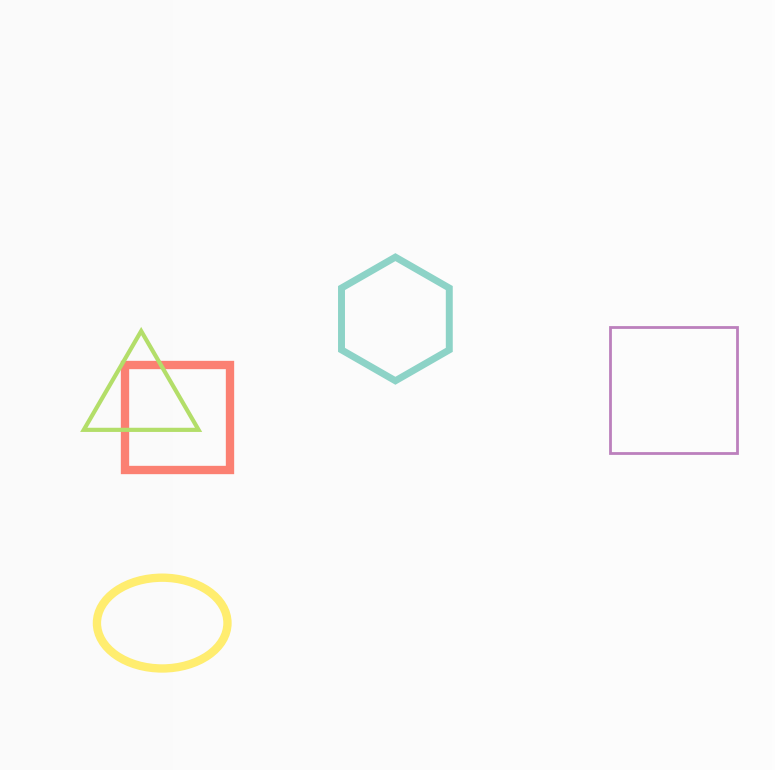[{"shape": "hexagon", "thickness": 2.5, "radius": 0.4, "center": [0.51, 0.586]}, {"shape": "square", "thickness": 3, "radius": 0.34, "center": [0.229, 0.458]}, {"shape": "triangle", "thickness": 1.5, "radius": 0.43, "center": [0.182, 0.485]}, {"shape": "square", "thickness": 1, "radius": 0.41, "center": [0.869, 0.493]}, {"shape": "oval", "thickness": 3, "radius": 0.42, "center": [0.209, 0.191]}]